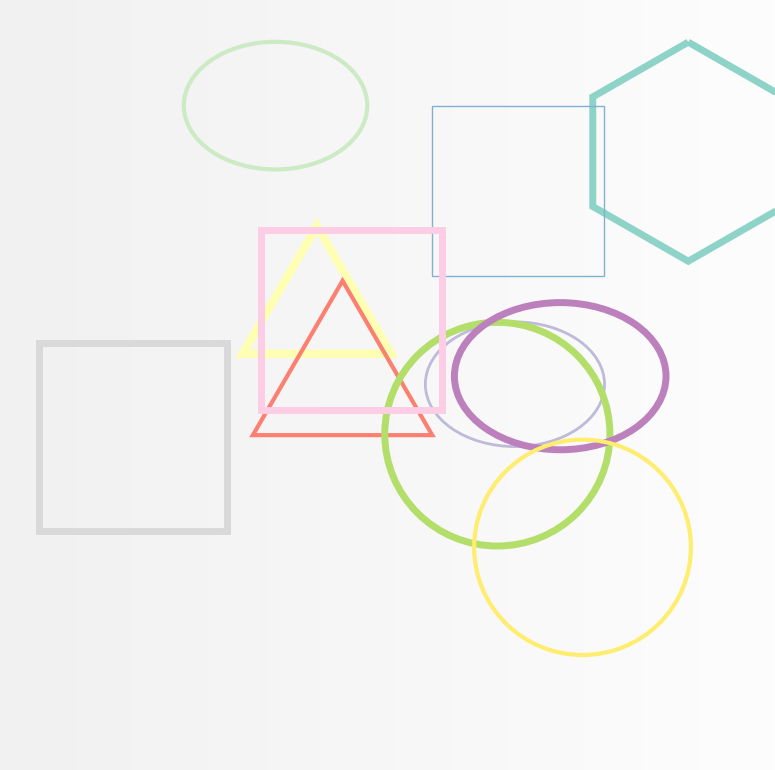[{"shape": "hexagon", "thickness": 2.5, "radius": 0.71, "center": [0.888, 0.803]}, {"shape": "triangle", "thickness": 3, "radius": 0.55, "center": [0.409, 0.596]}, {"shape": "oval", "thickness": 1, "radius": 0.58, "center": [0.664, 0.501]}, {"shape": "triangle", "thickness": 1.5, "radius": 0.67, "center": [0.442, 0.502]}, {"shape": "square", "thickness": 0.5, "radius": 0.55, "center": [0.669, 0.752]}, {"shape": "circle", "thickness": 2.5, "radius": 0.73, "center": [0.642, 0.436]}, {"shape": "square", "thickness": 2.5, "radius": 0.59, "center": [0.454, 0.584]}, {"shape": "square", "thickness": 2.5, "radius": 0.61, "center": [0.171, 0.432]}, {"shape": "oval", "thickness": 2.5, "radius": 0.68, "center": [0.723, 0.511]}, {"shape": "oval", "thickness": 1.5, "radius": 0.59, "center": [0.356, 0.863]}, {"shape": "circle", "thickness": 1.5, "radius": 0.7, "center": [0.752, 0.289]}]